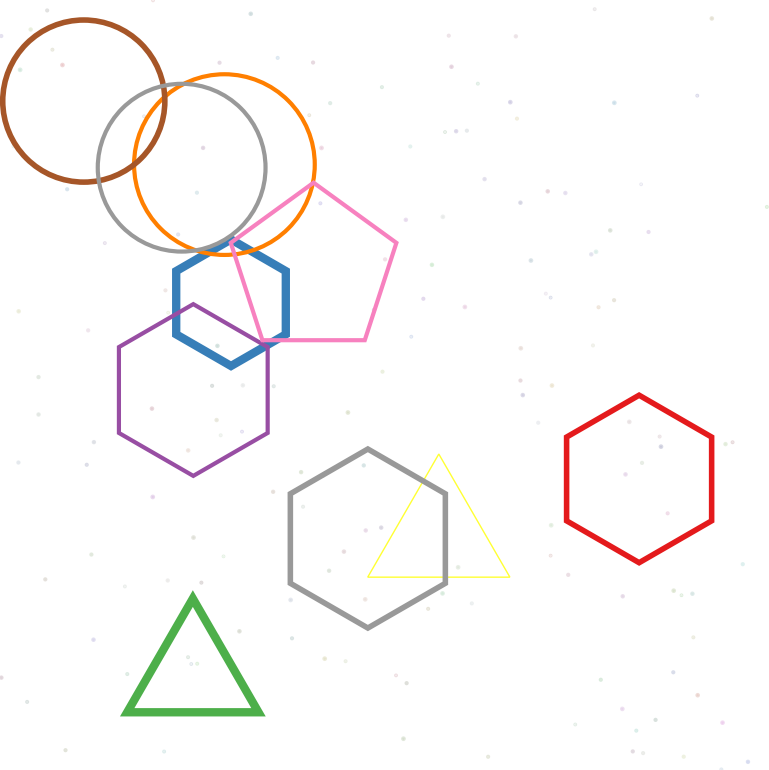[{"shape": "hexagon", "thickness": 2, "radius": 0.54, "center": [0.83, 0.378]}, {"shape": "hexagon", "thickness": 3, "radius": 0.41, "center": [0.3, 0.607]}, {"shape": "triangle", "thickness": 3, "radius": 0.49, "center": [0.25, 0.124]}, {"shape": "hexagon", "thickness": 1.5, "radius": 0.56, "center": [0.251, 0.493]}, {"shape": "circle", "thickness": 1.5, "radius": 0.59, "center": [0.291, 0.786]}, {"shape": "triangle", "thickness": 0.5, "radius": 0.53, "center": [0.57, 0.304]}, {"shape": "circle", "thickness": 2, "radius": 0.53, "center": [0.109, 0.869]}, {"shape": "pentagon", "thickness": 1.5, "radius": 0.57, "center": [0.407, 0.65]}, {"shape": "hexagon", "thickness": 2, "radius": 0.58, "center": [0.478, 0.301]}, {"shape": "circle", "thickness": 1.5, "radius": 0.54, "center": [0.236, 0.782]}]